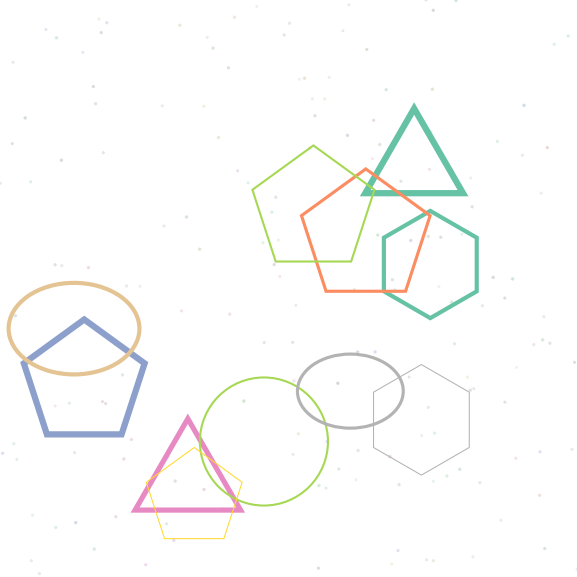[{"shape": "triangle", "thickness": 3, "radius": 0.49, "center": [0.717, 0.713]}, {"shape": "hexagon", "thickness": 2, "radius": 0.46, "center": [0.745, 0.541]}, {"shape": "pentagon", "thickness": 1.5, "radius": 0.59, "center": [0.633, 0.59]}, {"shape": "pentagon", "thickness": 3, "radius": 0.55, "center": [0.146, 0.336]}, {"shape": "triangle", "thickness": 2.5, "radius": 0.53, "center": [0.325, 0.169]}, {"shape": "pentagon", "thickness": 1, "radius": 0.56, "center": [0.543, 0.636]}, {"shape": "circle", "thickness": 1, "radius": 0.55, "center": [0.457, 0.235]}, {"shape": "pentagon", "thickness": 0.5, "radius": 0.44, "center": [0.336, 0.137]}, {"shape": "oval", "thickness": 2, "radius": 0.57, "center": [0.128, 0.43]}, {"shape": "oval", "thickness": 1.5, "radius": 0.46, "center": [0.607, 0.322]}, {"shape": "hexagon", "thickness": 0.5, "radius": 0.48, "center": [0.73, 0.272]}]